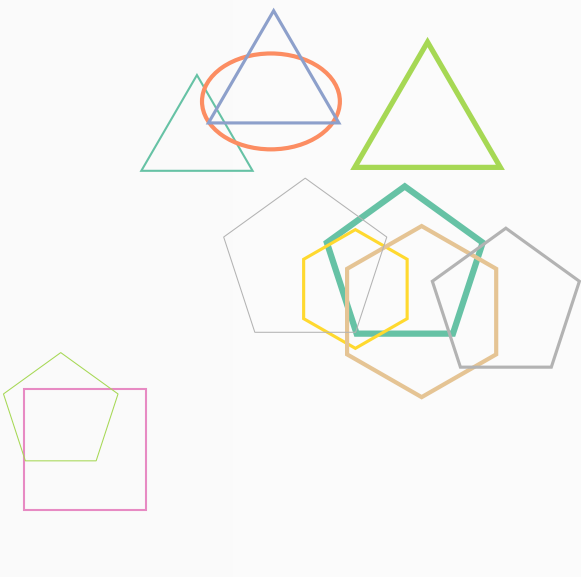[{"shape": "pentagon", "thickness": 3, "radius": 0.7, "center": [0.696, 0.535]}, {"shape": "triangle", "thickness": 1, "radius": 0.55, "center": [0.339, 0.759]}, {"shape": "oval", "thickness": 2, "radius": 0.59, "center": [0.466, 0.824]}, {"shape": "triangle", "thickness": 1.5, "radius": 0.65, "center": [0.471, 0.851]}, {"shape": "square", "thickness": 1, "radius": 0.52, "center": [0.147, 0.22]}, {"shape": "triangle", "thickness": 2.5, "radius": 0.72, "center": [0.736, 0.782]}, {"shape": "pentagon", "thickness": 0.5, "radius": 0.52, "center": [0.105, 0.285]}, {"shape": "hexagon", "thickness": 1.5, "radius": 0.51, "center": [0.611, 0.499]}, {"shape": "hexagon", "thickness": 2, "radius": 0.74, "center": [0.725, 0.46]}, {"shape": "pentagon", "thickness": 0.5, "radius": 0.74, "center": [0.525, 0.543]}, {"shape": "pentagon", "thickness": 1.5, "radius": 0.67, "center": [0.87, 0.471]}]